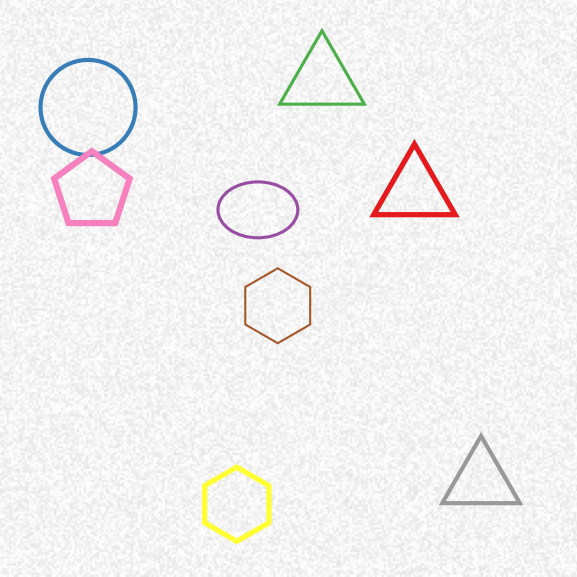[{"shape": "triangle", "thickness": 2.5, "radius": 0.41, "center": [0.718, 0.668]}, {"shape": "circle", "thickness": 2, "radius": 0.41, "center": [0.152, 0.813]}, {"shape": "triangle", "thickness": 1.5, "radius": 0.42, "center": [0.558, 0.861]}, {"shape": "oval", "thickness": 1.5, "radius": 0.35, "center": [0.447, 0.636]}, {"shape": "hexagon", "thickness": 2.5, "radius": 0.32, "center": [0.41, 0.126]}, {"shape": "hexagon", "thickness": 1, "radius": 0.32, "center": [0.481, 0.47]}, {"shape": "pentagon", "thickness": 3, "radius": 0.34, "center": [0.159, 0.669]}, {"shape": "triangle", "thickness": 2, "radius": 0.39, "center": [0.833, 0.167]}]